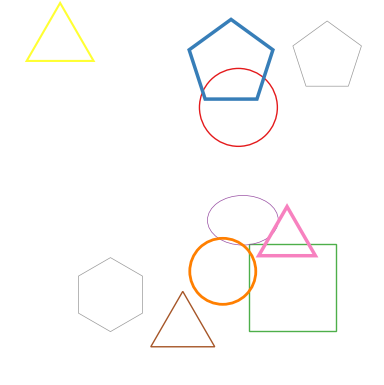[{"shape": "circle", "thickness": 1, "radius": 0.51, "center": [0.619, 0.721]}, {"shape": "pentagon", "thickness": 2.5, "radius": 0.57, "center": [0.6, 0.835]}, {"shape": "square", "thickness": 1, "radius": 0.56, "center": [0.761, 0.253]}, {"shape": "oval", "thickness": 0.5, "radius": 0.46, "center": [0.631, 0.428]}, {"shape": "circle", "thickness": 2, "radius": 0.43, "center": [0.579, 0.295]}, {"shape": "triangle", "thickness": 1.5, "radius": 0.5, "center": [0.156, 0.892]}, {"shape": "triangle", "thickness": 1, "radius": 0.48, "center": [0.475, 0.147]}, {"shape": "triangle", "thickness": 2.5, "radius": 0.43, "center": [0.746, 0.378]}, {"shape": "hexagon", "thickness": 0.5, "radius": 0.48, "center": [0.287, 0.235]}, {"shape": "pentagon", "thickness": 0.5, "radius": 0.47, "center": [0.85, 0.852]}]